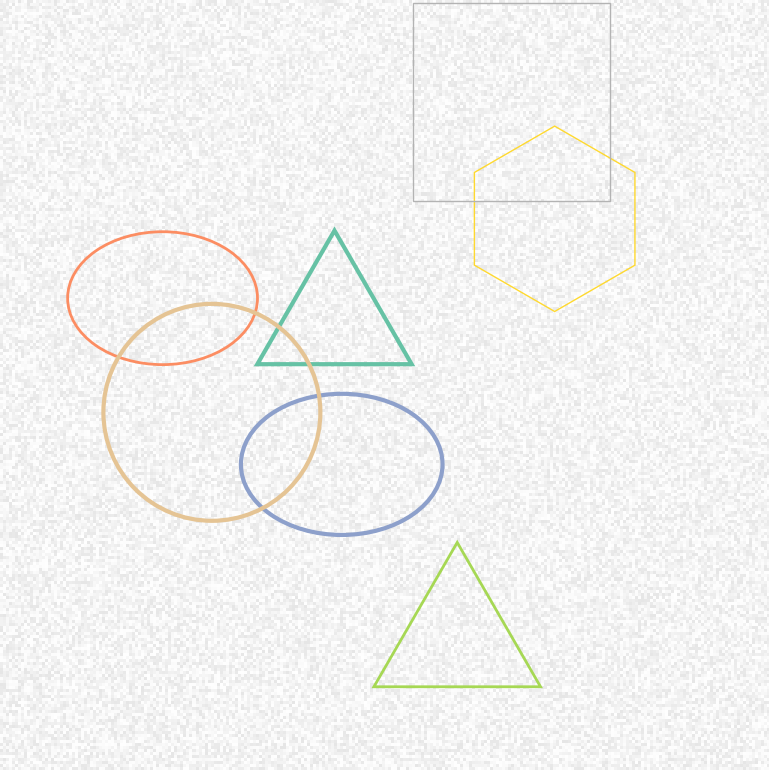[{"shape": "triangle", "thickness": 1.5, "radius": 0.58, "center": [0.434, 0.585]}, {"shape": "oval", "thickness": 1, "radius": 0.62, "center": [0.211, 0.613]}, {"shape": "oval", "thickness": 1.5, "radius": 0.65, "center": [0.444, 0.397]}, {"shape": "triangle", "thickness": 1, "radius": 0.62, "center": [0.594, 0.171]}, {"shape": "hexagon", "thickness": 0.5, "radius": 0.6, "center": [0.72, 0.716]}, {"shape": "circle", "thickness": 1.5, "radius": 0.7, "center": [0.275, 0.465]}, {"shape": "square", "thickness": 0.5, "radius": 0.64, "center": [0.664, 0.867]}]